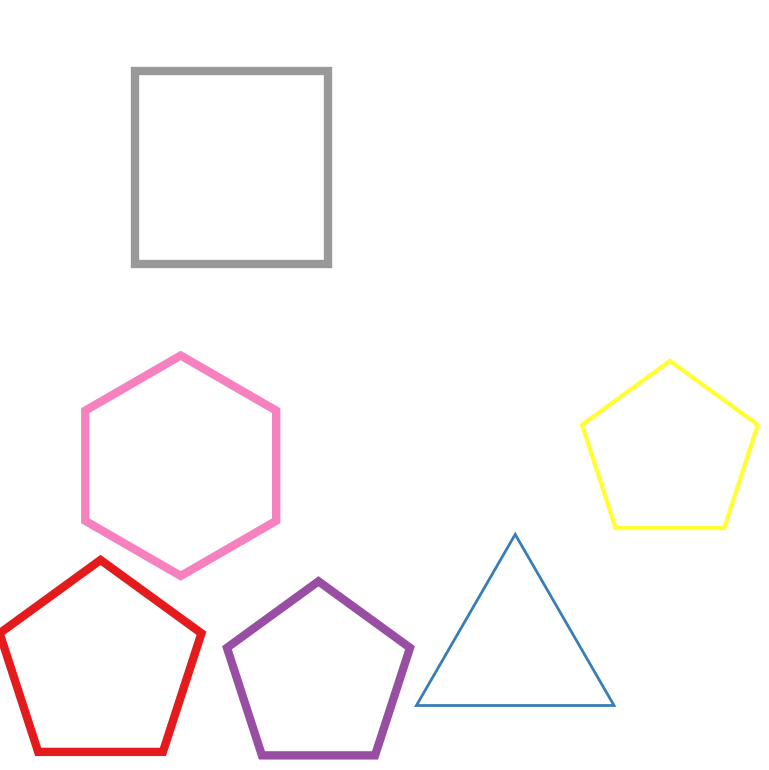[{"shape": "pentagon", "thickness": 3, "radius": 0.69, "center": [0.131, 0.135]}, {"shape": "triangle", "thickness": 1, "radius": 0.74, "center": [0.669, 0.158]}, {"shape": "pentagon", "thickness": 3, "radius": 0.62, "center": [0.414, 0.12]}, {"shape": "pentagon", "thickness": 1.5, "radius": 0.6, "center": [0.87, 0.411]}, {"shape": "hexagon", "thickness": 3, "radius": 0.72, "center": [0.235, 0.395]}, {"shape": "square", "thickness": 3, "radius": 0.63, "center": [0.3, 0.782]}]